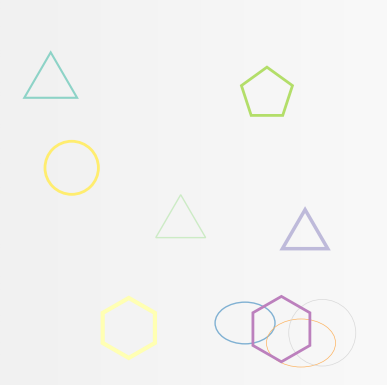[{"shape": "triangle", "thickness": 1.5, "radius": 0.39, "center": [0.131, 0.785]}, {"shape": "hexagon", "thickness": 3, "radius": 0.39, "center": [0.332, 0.148]}, {"shape": "triangle", "thickness": 2.5, "radius": 0.34, "center": [0.787, 0.388]}, {"shape": "oval", "thickness": 1, "radius": 0.39, "center": [0.632, 0.161]}, {"shape": "oval", "thickness": 0.5, "radius": 0.45, "center": [0.777, 0.109]}, {"shape": "pentagon", "thickness": 2, "radius": 0.35, "center": [0.689, 0.756]}, {"shape": "circle", "thickness": 0.5, "radius": 0.43, "center": [0.832, 0.136]}, {"shape": "hexagon", "thickness": 2, "radius": 0.42, "center": [0.726, 0.145]}, {"shape": "triangle", "thickness": 1, "radius": 0.37, "center": [0.466, 0.42]}, {"shape": "circle", "thickness": 2, "radius": 0.34, "center": [0.185, 0.564]}]